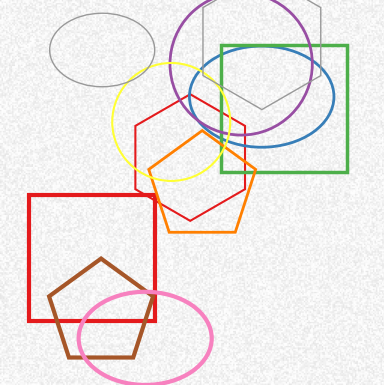[{"shape": "square", "thickness": 3, "radius": 0.81, "center": [0.239, 0.329]}, {"shape": "hexagon", "thickness": 1.5, "radius": 0.82, "center": [0.494, 0.591]}, {"shape": "oval", "thickness": 2, "radius": 0.94, "center": [0.68, 0.749]}, {"shape": "square", "thickness": 2.5, "radius": 0.82, "center": [0.737, 0.718]}, {"shape": "circle", "thickness": 2, "radius": 0.92, "center": [0.626, 0.834]}, {"shape": "pentagon", "thickness": 2, "radius": 0.73, "center": [0.525, 0.515]}, {"shape": "circle", "thickness": 1.5, "radius": 0.77, "center": [0.445, 0.683]}, {"shape": "pentagon", "thickness": 3, "radius": 0.71, "center": [0.263, 0.186]}, {"shape": "oval", "thickness": 3, "radius": 0.86, "center": [0.377, 0.121]}, {"shape": "oval", "thickness": 1, "radius": 0.68, "center": [0.265, 0.87]}, {"shape": "hexagon", "thickness": 1, "radius": 0.88, "center": [0.68, 0.892]}]